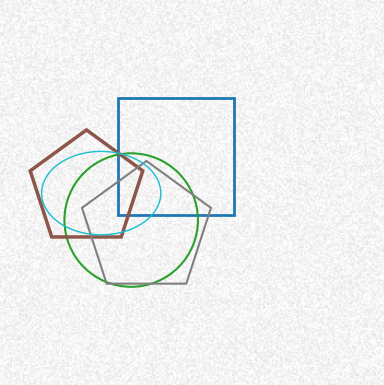[{"shape": "square", "thickness": 2, "radius": 0.76, "center": [0.458, 0.593]}, {"shape": "circle", "thickness": 1.5, "radius": 0.87, "center": [0.341, 0.428]}, {"shape": "pentagon", "thickness": 2.5, "radius": 0.77, "center": [0.225, 0.509]}, {"shape": "pentagon", "thickness": 1.5, "radius": 0.88, "center": [0.38, 0.406]}, {"shape": "oval", "thickness": 1, "radius": 0.77, "center": [0.263, 0.498]}]